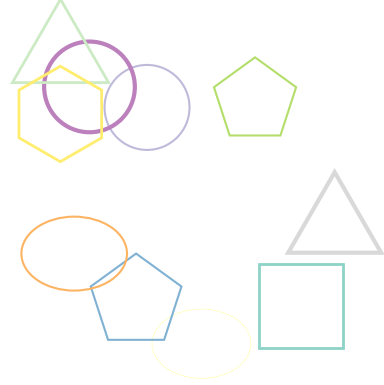[{"shape": "square", "thickness": 2, "radius": 0.55, "center": [0.781, 0.205]}, {"shape": "oval", "thickness": 0.5, "radius": 0.64, "center": [0.523, 0.107]}, {"shape": "circle", "thickness": 1.5, "radius": 0.55, "center": [0.382, 0.721]}, {"shape": "pentagon", "thickness": 1.5, "radius": 0.62, "center": [0.354, 0.218]}, {"shape": "oval", "thickness": 1.5, "radius": 0.69, "center": [0.193, 0.341]}, {"shape": "pentagon", "thickness": 1.5, "radius": 0.56, "center": [0.662, 0.739]}, {"shape": "triangle", "thickness": 3, "radius": 0.7, "center": [0.869, 0.413]}, {"shape": "circle", "thickness": 3, "radius": 0.59, "center": [0.232, 0.774]}, {"shape": "triangle", "thickness": 2, "radius": 0.72, "center": [0.157, 0.858]}, {"shape": "hexagon", "thickness": 2, "radius": 0.62, "center": [0.157, 0.704]}]